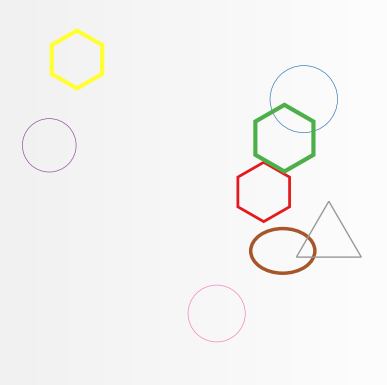[{"shape": "hexagon", "thickness": 2, "radius": 0.39, "center": [0.681, 0.501]}, {"shape": "circle", "thickness": 0.5, "radius": 0.44, "center": [0.784, 0.742]}, {"shape": "hexagon", "thickness": 3, "radius": 0.43, "center": [0.734, 0.641]}, {"shape": "circle", "thickness": 0.5, "radius": 0.35, "center": [0.127, 0.623]}, {"shape": "hexagon", "thickness": 3, "radius": 0.38, "center": [0.199, 0.845]}, {"shape": "oval", "thickness": 2.5, "radius": 0.41, "center": [0.73, 0.348]}, {"shape": "circle", "thickness": 0.5, "radius": 0.37, "center": [0.559, 0.186]}, {"shape": "triangle", "thickness": 1, "radius": 0.48, "center": [0.849, 0.381]}]